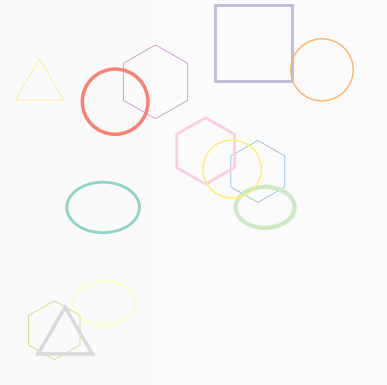[{"shape": "oval", "thickness": 2, "radius": 0.47, "center": [0.266, 0.461]}, {"shape": "oval", "thickness": 1, "radius": 0.4, "center": [0.269, 0.213]}, {"shape": "square", "thickness": 2, "radius": 0.49, "center": [0.654, 0.89]}, {"shape": "circle", "thickness": 2.5, "radius": 0.42, "center": [0.297, 0.736]}, {"shape": "hexagon", "thickness": 0.5, "radius": 0.4, "center": [0.665, 0.555]}, {"shape": "circle", "thickness": 1, "radius": 0.4, "center": [0.831, 0.819]}, {"shape": "hexagon", "thickness": 0.5, "radius": 0.38, "center": [0.14, 0.142]}, {"shape": "hexagon", "thickness": 2, "radius": 0.43, "center": [0.531, 0.608]}, {"shape": "triangle", "thickness": 2.5, "radius": 0.4, "center": [0.168, 0.121]}, {"shape": "hexagon", "thickness": 0.5, "radius": 0.48, "center": [0.401, 0.787]}, {"shape": "oval", "thickness": 3, "radius": 0.38, "center": [0.684, 0.461]}, {"shape": "circle", "thickness": 1, "radius": 0.38, "center": [0.599, 0.561]}, {"shape": "triangle", "thickness": 0.5, "radius": 0.36, "center": [0.102, 0.776]}]